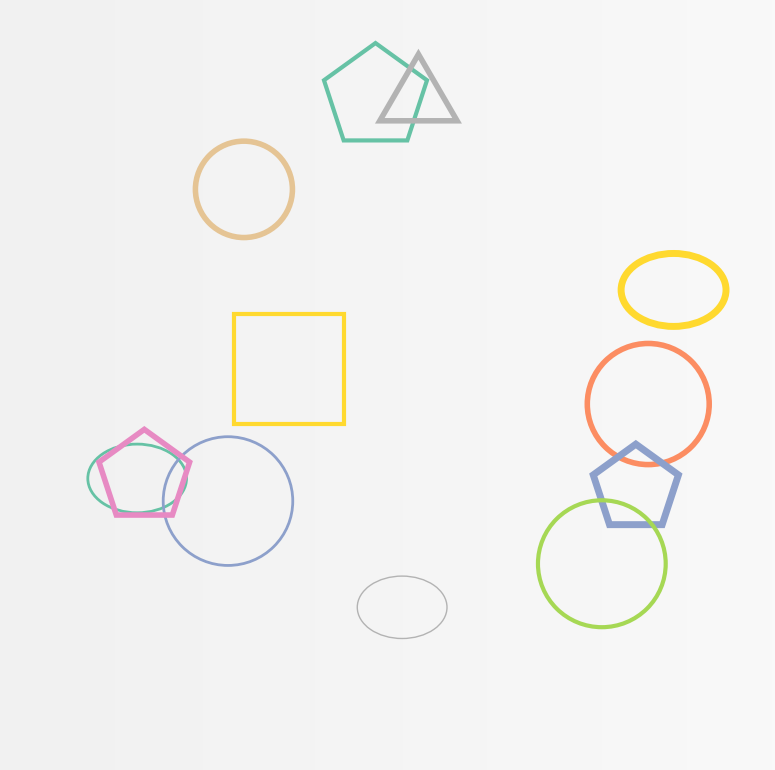[{"shape": "oval", "thickness": 1, "radius": 0.32, "center": [0.177, 0.379]}, {"shape": "pentagon", "thickness": 1.5, "radius": 0.35, "center": [0.485, 0.874]}, {"shape": "circle", "thickness": 2, "radius": 0.39, "center": [0.836, 0.475]}, {"shape": "pentagon", "thickness": 2.5, "radius": 0.29, "center": [0.82, 0.365]}, {"shape": "circle", "thickness": 1, "radius": 0.42, "center": [0.294, 0.349]}, {"shape": "pentagon", "thickness": 2, "radius": 0.31, "center": [0.186, 0.381]}, {"shape": "circle", "thickness": 1.5, "radius": 0.41, "center": [0.777, 0.268]}, {"shape": "oval", "thickness": 2.5, "radius": 0.34, "center": [0.869, 0.623]}, {"shape": "square", "thickness": 1.5, "radius": 0.35, "center": [0.373, 0.521]}, {"shape": "circle", "thickness": 2, "radius": 0.31, "center": [0.315, 0.754]}, {"shape": "oval", "thickness": 0.5, "radius": 0.29, "center": [0.519, 0.211]}, {"shape": "triangle", "thickness": 2, "radius": 0.29, "center": [0.54, 0.872]}]